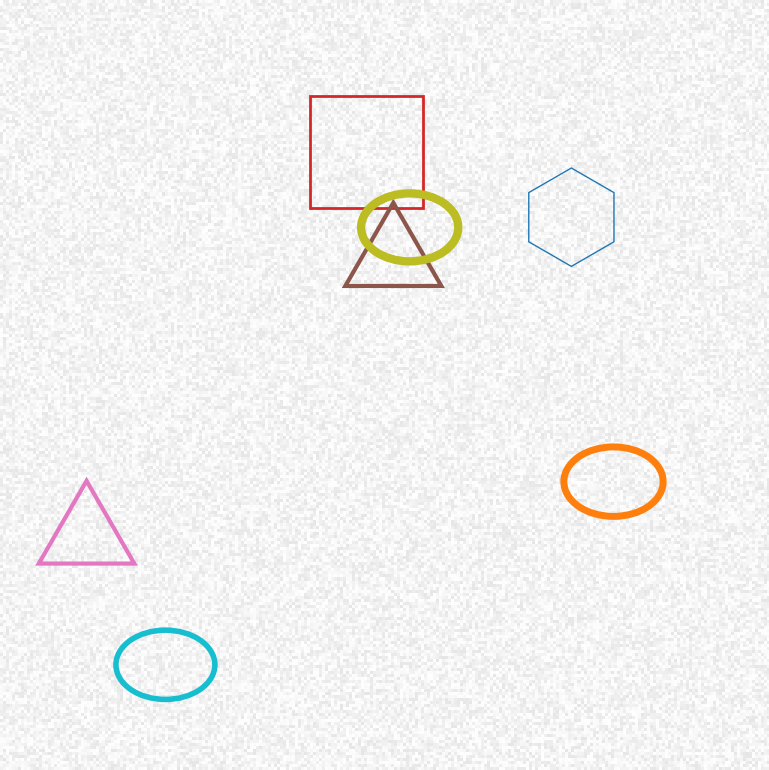[{"shape": "hexagon", "thickness": 0.5, "radius": 0.32, "center": [0.742, 0.718]}, {"shape": "oval", "thickness": 2.5, "radius": 0.32, "center": [0.797, 0.374]}, {"shape": "square", "thickness": 1, "radius": 0.37, "center": [0.476, 0.803]}, {"shape": "triangle", "thickness": 1.5, "radius": 0.36, "center": [0.511, 0.665]}, {"shape": "triangle", "thickness": 1.5, "radius": 0.36, "center": [0.112, 0.304]}, {"shape": "oval", "thickness": 3, "radius": 0.32, "center": [0.532, 0.705]}, {"shape": "oval", "thickness": 2, "radius": 0.32, "center": [0.215, 0.137]}]